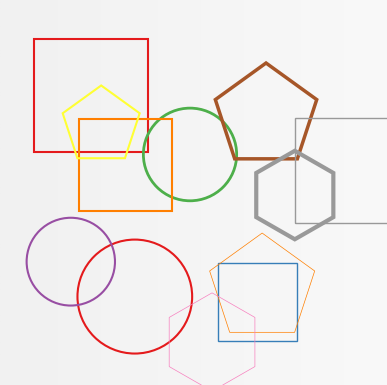[{"shape": "circle", "thickness": 1.5, "radius": 0.74, "center": [0.348, 0.23]}, {"shape": "square", "thickness": 1.5, "radius": 0.73, "center": [0.235, 0.753]}, {"shape": "square", "thickness": 1, "radius": 0.51, "center": [0.665, 0.216]}, {"shape": "circle", "thickness": 2, "radius": 0.6, "center": [0.49, 0.599]}, {"shape": "circle", "thickness": 1.5, "radius": 0.57, "center": [0.183, 0.32]}, {"shape": "pentagon", "thickness": 0.5, "radius": 0.71, "center": [0.677, 0.252]}, {"shape": "square", "thickness": 1.5, "radius": 0.6, "center": [0.324, 0.571]}, {"shape": "pentagon", "thickness": 1.5, "radius": 0.52, "center": [0.261, 0.674]}, {"shape": "pentagon", "thickness": 2.5, "radius": 0.69, "center": [0.687, 0.699]}, {"shape": "hexagon", "thickness": 0.5, "radius": 0.64, "center": [0.547, 0.112]}, {"shape": "hexagon", "thickness": 3, "radius": 0.57, "center": [0.761, 0.493]}, {"shape": "square", "thickness": 1, "radius": 0.68, "center": [0.898, 0.557]}]